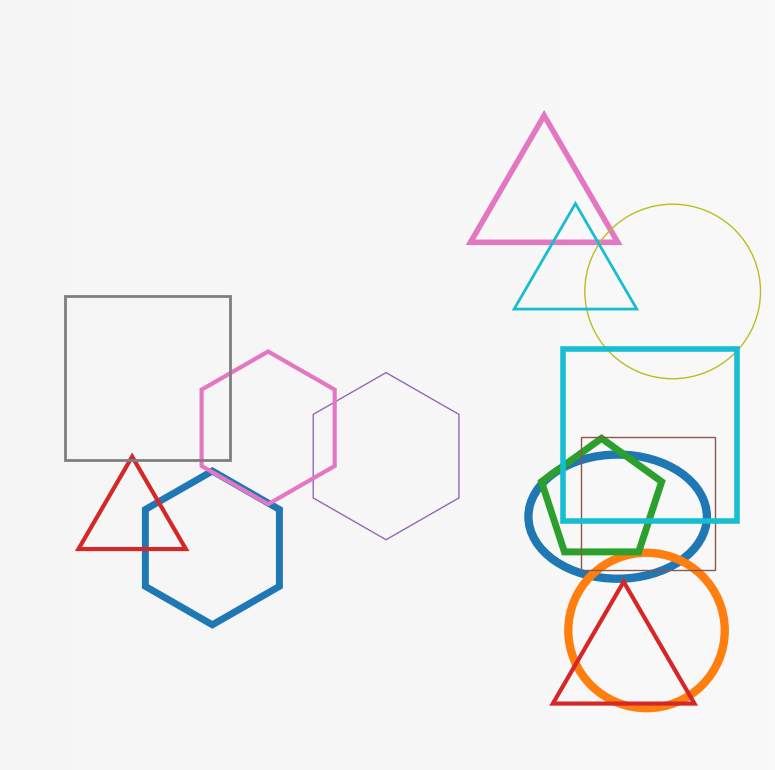[{"shape": "oval", "thickness": 3, "radius": 0.58, "center": [0.797, 0.329]}, {"shape": "hexagon", "thickness": 2.5, "radius": 0.5, "center": [0.274, 0.288]}, {"shape": "circle", "thickness": 3, "radius": 0.5, "center": [0.834, 0.181]}, {"shape": "pentagon", "thickness": 2.5, "radius": 0.41, "center": [0.776, 0.349]}, {"shape": "triangle", "thickness": 1.5, "radius": 0.4, "center": [0.171, 0.327]}, {"shape": "triangle", "thickness": 1.5, "radius": 0.53, "center": [0.805, 0.139]}, {"shape": "hexagon", "thickness": 0.5, "radius": 0.54, "center": [0.498, 0.408]}, {"shape": "square", "thickness": 0.5, "radius": 0.43, "center": [0.836, 0.346]}, {"shape": "triangle", "thickness": 2, "radius": 0.55, "center": [0.702, 0.74]}, {"shape": "hexagon", "thickness": 1.5, "radius": 0.5, "center": [0.346, 0.444]}, {"shape": "square", "thickness": 1, "radius": 0.53, "center": [0.19, 0.509]}, {"shape": "circle", "thickness": 0.5, "radius": 0.57, "center": [0.868, 0.621]}, {"shape": "square", "thickness": 2, "radius": 0.56, "center": [0.839, 0.435]}, {"shape": "triangle", "thickness": 1, "radius": 0.46, "center": [0.743, 0.644]}]